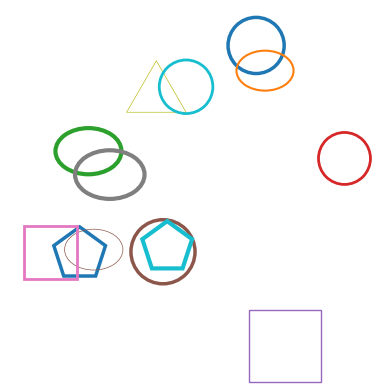[{"shape": "pentagon", "thickness": 2.5, "radius": 0.35, "center": [0.207, 0.34]}, {"shape": "circle", "thickness": 2.5, "radius": 0.36, "center": [0.665, 0.882]}, {"shape": "oval", "thickness": 1.5, "radius": 0.37, "center": [0.688, 0.816]}, {"shape": "oval", "thickness": 3, "radius": 0.43, "center": [0.23, 0.607]}, {"shape": "circle", "thickness": 2, "radius": 0.34, "center": [0.895, 0.588]}, {"shape": "square", "thickness": 1, "radius": 0.47, "center": [0.74, 0.101]}, {"shape": "oval", "thickness": 0.5, "radius": 0.38, "center": [0.244, 0.352]}, {"shape": "circle", "thickness": 2.5, "radius": 0.42, "center": [0.423, 0.346]}, {"shape": "square", "thickness": 2, "radius": 0.35, "center": [0.131, 0.345]}, {"shape": "oval", "thickness": 3, "radius": 0.45, "center": [0.285, 0.547]}, {"shape": "triangle", "thickness": 0.5, "radius": 0.45, "center": [0.406, 0.753]}, {"shape": "pentagon", "thickness": 3, "radius": 0.34, "center": [0.434, 0.358]}, {"shape": "circle", "thickness": 2, "radius": 0.35, "center": [0.483, 0.775]}]